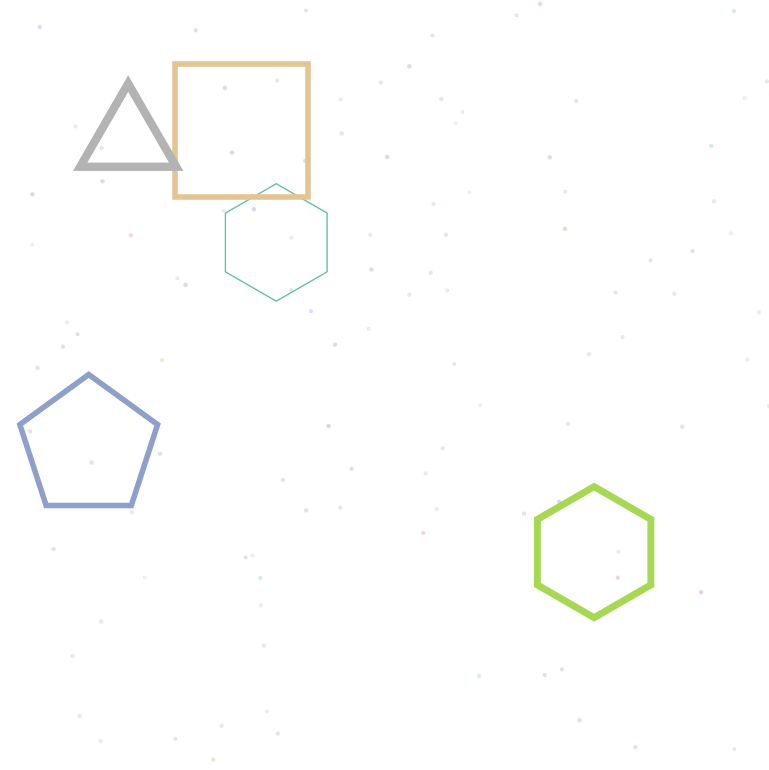[{"shape": "hexagon", "thickness": 0.5, "radius": 0.38, "center": [0.359, 0.685]}, {"shape": "pentagon", "thickness": 2, "radius": 0.47, "center": [0.115, 0.42]}, {"shape": "hexagon", "thickness": 2.5, "radius": 0.43, "center": [0.772, 0.283]}, {"shape": "square", "thickness": 2, "radius": 0.43, "center": [0.314, 0.831]}, {"shape": "triangle", "thickness": 3, "radius": 0.36, "center": [0.166, 0.819]}]